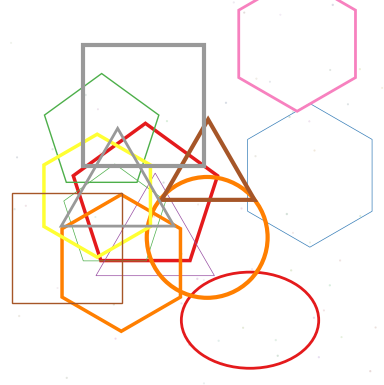[{"shape": "pentagon", "thickness": 2.5, "radius": 0.99, "center": [0.378, 0.483]}, {"shape": "oval", "thickness": 2, "radius": 0.89, "center": [0.649, 0.168]}, {"shape": "hexagon", "thickness": 0.5, "radius": 0.93, "center": [0.805, 0.545]}, {"shape": "pentagon", "thickness": 0.5, "radius": 0.7, "center": [0.298, 0.435]}, {"shape": "pentagon", "thickness": 1, "radius": 0.78, "center": [0.264, 0.653]}, {"shape": "triangle", "thickness": 0.5, "radius": 0.89, "center": [0.403, 0.373]}, {"shape": "hexagon", "thickness": 2.5, "radius": 0.89, "center": [0.315, 0.317]}, {"shape": "circle", "thickness": 3, "radius": 0.78, "center": [0.538, 0.383]}, {"shape": "hexagon", "thickness": 2.5, "radius": 0.8, "center": [0.252, 0.492]}, {"shape": "square", "thickness": 1, "radius": 0.71, "center": [0.173, 0.355]}, {"shape": "triangle", "thickness": 3, "radius": 0.7, "center": [0.541, 0.55]}, {"shape": "hexagon", "thickness": 2, "radius": 0.88, "center": [0.772, 0.886]}, {"shape": "triangle", "thickness": 2, "radius": 0.85, "center": [0.306, 0.497]}, {"shape": "square", "thickness": 3, "radius": 0.79, "center": [0.373, 0.725]}]